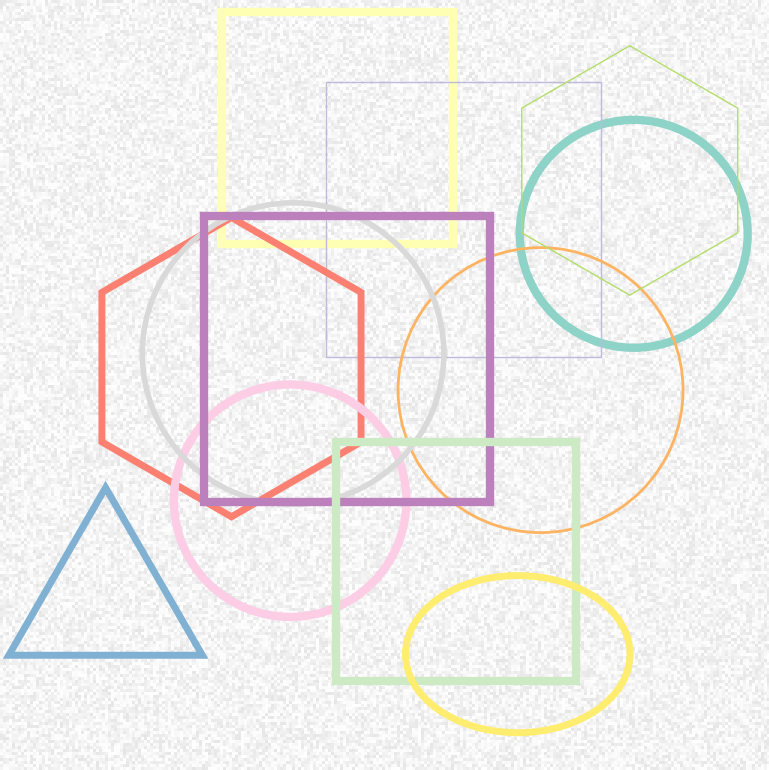[{"shape": "circle", "thickness": 3, "radius": 0.74, "center": [0.823, 0.696]}, {"shape": "square", "thickness": 3, "radius": 0.75, "center": [0.438, 0.834]}, {"shape": "square", "thickness": 0.5, "radius": 0.89, "center": [0.602, 0.715]}, {"shape": "hexagon", "thickness": 2.5, "radius": 0.97, "center": [0.301, 0.523]}, {"shape": "triangle", "thickness": 2.5, "radius": 0.73, "center": [0.137, 0.222]}, {"shape": "circle", "thickness": 1, "radius": 0.93, "center": [0.702, 0.493]}, {"shape": "hexagon", "thickness": 0.5, "radius": 0.81, "center": [0.818, 0.779]}, {"shape": "circle", "thickness": 3, "radius": 0.75, "center": [0.377, 0.35]}, {"shape": "circle", "thickness": 2, "radius": 0.98, "center": [0.381, 0.541]}, {"shape": "square", "thickness": 3, "radius": 0.93, "center": [0.45, 0.534]}, {"shape": "square", "thickness": 3, "radius": 0.78, "center": [0.592, 0.271]}, {"shape": "oval", "thickness": 2.5, "radius": 0.73, "center": [0.672, 0.151]}]